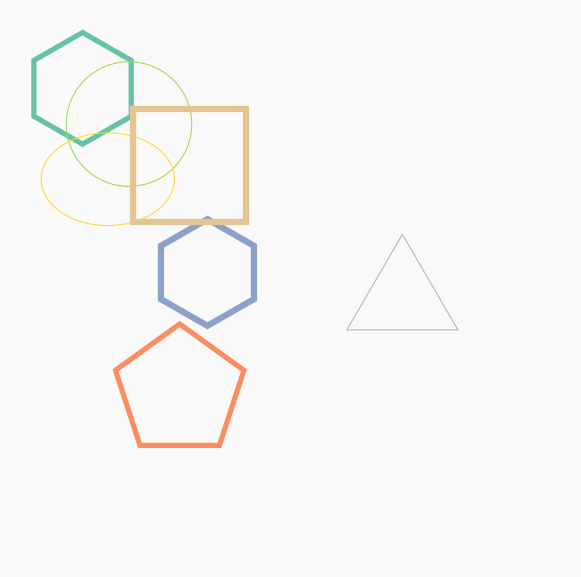[{"shape": "hexagon", "thickness": 2.5, "radius": 0.48, "center": [0.142, 0.846]}, {"shape": "pentagon", "thickness": 2.5, "radius": 0.58, "center": [0.309, 0.322]}, {"shape": "hexagon", "thickness": 3, "radius": 0.46, "center": [0.357, 0.527]}, {"shape": "circle", "thickness": 0.5, "radius": 0.54, "center": [0.222, 0.784]}, {"shape": "oval", "thickness": 0.5, "radius": 0.57, "center": [0.185, 0.689]}, {"shape": "square", "thickness": 3, "radius": 0.49, "center": [0.326, 0.712]}, {"shape": "triangle", "thickness": 0.5, "radius": 0.55, "center": [0.692, 0.483]}]